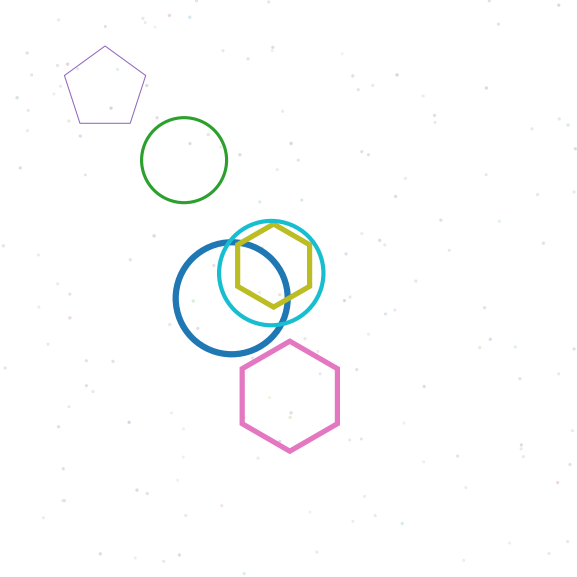[{"shape": "circle", "thickness": 3, "radius": 0.48, "center": [0.401, 0.483]}, {"shape": "circle", "thickness": 1.5, "radius": 0.37, "center": [0.319, 0.722]}, {"shape": "pentagon", "thickness": 0.5, "radius": 0.37, "center": [0.182, 0.846]}, {"shape": "hexagon", "thickness": 2.5, "radius": 0.48, "center": [0.502, 0.313]}, {"shape": "hexagon", "thickness": 2.5, "radius": 0.36, "center": [0.474, 0.539]}, {"shape": "circle", "thickness": 2, "radius": 0.45, "center": [0.47, 0.526]}]